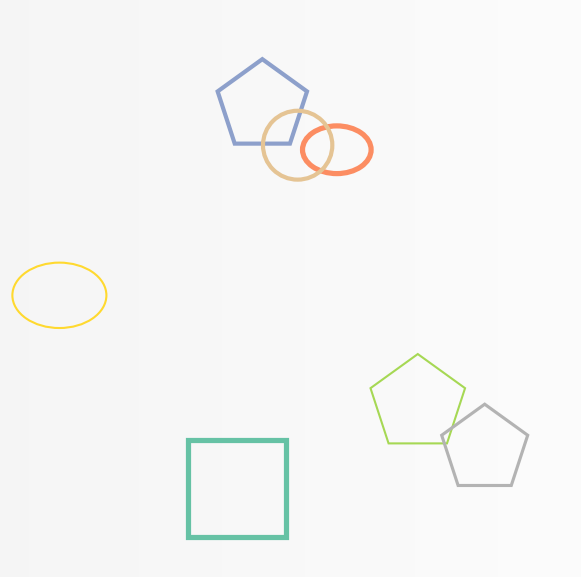[{"shape": "square", "thickness": 2.5, "radius": 0.42, "center": [0.408, 0.153]}, {"shape": "oval", "thickness": 2.5, "radius": 0.3, "center": [0.579, 0.74]}, {"shape": "pentagon", "thickness": 2, "radius": 0.4, "center": [0.451, 0.816]}, {"shape": "pentagon", "thickness": 1, "radius": 0.43, "center": [0.719, 0.301]}, {"shape": "oval", "thickness": 1, "radius": 0.4, "center": [0.102, 0.488]}, {"shape": "circle", "thickness": 2, "radius": 0.3, "center": [0.512, 0.748]}, {"shape": "pentagon", "thickness": 1.5, "radius": 0.39, "center": [0.834, 0.221]}]